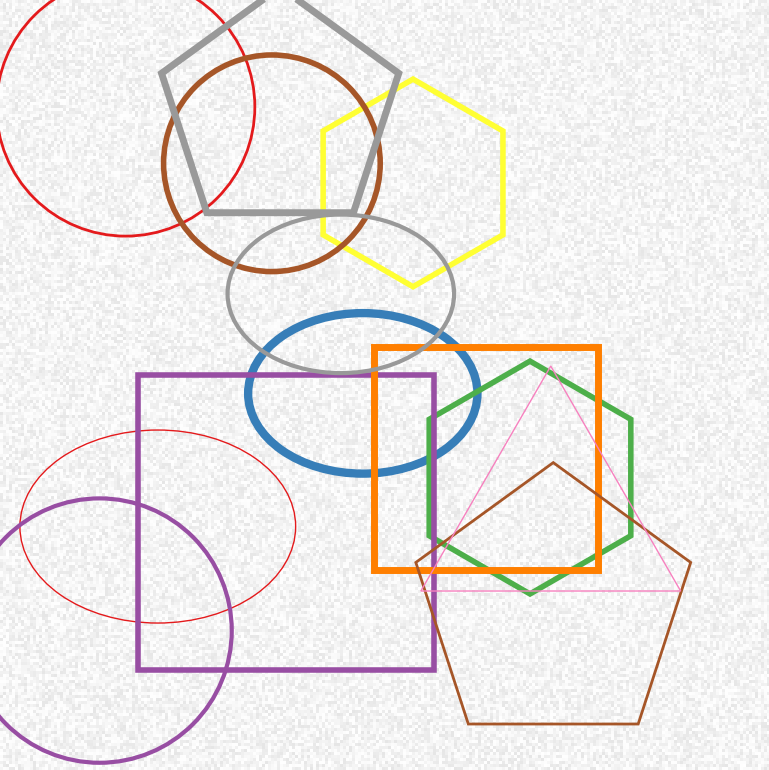[{"shape": "circle", "thickness": 1, "radius": 0.84, "center": [0.163, 0.861]}, {"shape": "oval", "thickness": 0.5, "radius": 0.9, "center": [0.205, 0.316]}, {"shape": "oval", "thickness": 3, "radius": 0.74, "center": [0.471, 0.489]}, {"shape": "hexagon", "thickness": 2, "radius": 0.76, "center": [0.688, 0.38]}, {"shape": "circle", "thickness": 1.5, "radius": 0.86, "center": [0.129, 0.181]}, {"shape": "square", "thickness": 2, "radius": 0.96, "center": [0.371, 0.321]}, {"shape": "square", "thickness": 2.5, "radius": 0.73, "center": [0.631, 0.404]}, {"shape": "hexagon", "thickness": 2, "radius": 0.67, "center": [0.536, 0.762]}, {"shape": "circle", "thickness": 2, "radius": 0.7, "center": [0.353, 0.788]}, {"shape": "pentagon", "thickness": 1, "radius": 0.94, "center": [0.719, 0.212]}, {"shape": "triangle", "thickness": 0.5, "radius": 0.97, "center": [0.715, 0.33]}, {"shape": "oval", "thickness": 1.5, "radius": 0.74, "center": [0.443, 0.618]}, {"shape": "pentagon", "thickness": 2.5, "radius": 0.81, "center": [0.364, 0.855]}]